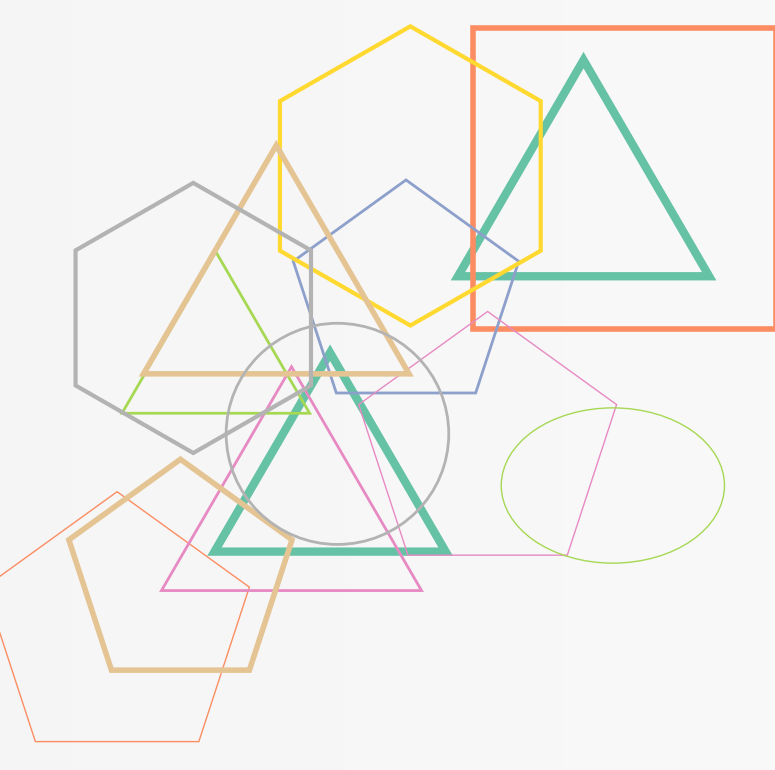[{"shape": "triangle", "thickness": 3, "radius": 0.86, "center": [0.426, 0.37]}, {"shape": "triangle", "thickness": 3, "radius": 0.94, "center": [0.753, 0.735]}, {"shape": "pentagon", "thickness": 0.5, "radius": 0.9, "center": [0.151, 0.182]}, {"shape": "square", "thickness": 2, "radius": 0.98, "center": [0.806, 0.768]}, {"shape": "pentagon", "thickness": 1, "radius": 0.76, "center": [0.524, 0.613]}, {"shape": "pentagon", "thickness": 0.5, "radius": 0.87, "center": [0.629, 0.421]}, {"shape": "triangle", "thickness": 1, "radius": 0.97, "center": [0.376, 0.33]}, {"shape": "triangle", "thickness": 1, "radius": 0.7, "center": [0.278, 0.533]}, {"shape": "oval", "thickness": 0.5, "radius": 0.72, "center": [0.791, 0.369]}, {"shape": "hexagon", "thickness": 1.5, "radius": 0.97, "center": [0.529, 0.772]}, {"shape": "triangle", "thickness": 2, "radius": 0.99, "center": [0.356, 0.613]}, {"shape": "pentagon", "thickness": 2, "radius": 0.76, "center": [0.233, 0.252]}, {"shape": "hexagon", "thickness": 1.5, "radius": 0.88, "center": [0.249, 0.587]}, {"shape": "circle", "thickness": 1, "radius": 0.72, "center": [0.435, 0.437]}]